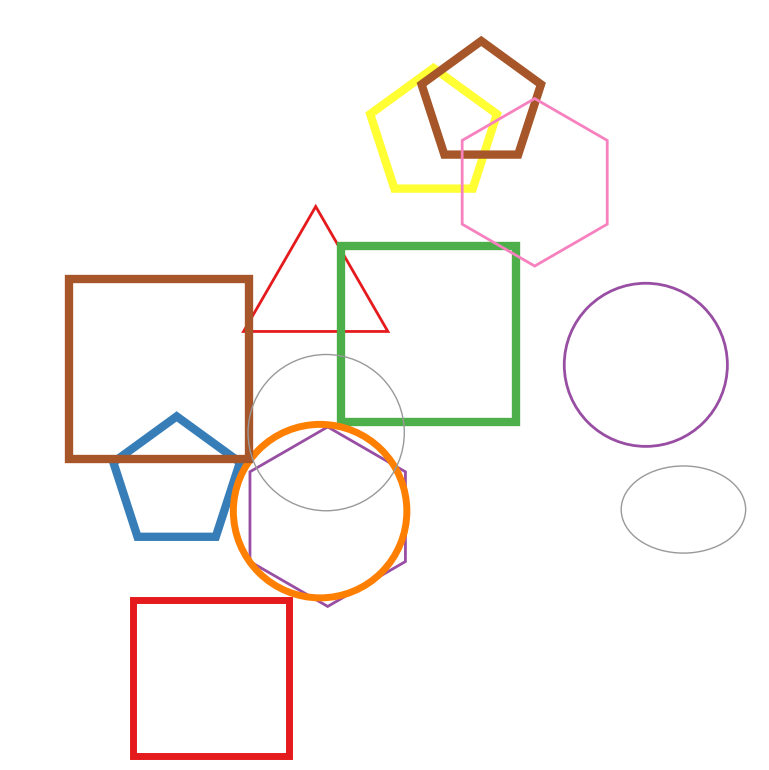[{"shape": "square", "thickness": 2.5, "radius": 0.51, "center": [0.274, 0.12]}, {"shape": "triangle", "thickness": 1, "radius": 0.54, "center": [0.41, 0.624]}, {"shape": "pentagon", "thickness": 3, "radius": 0.43, "center": [0.229, 0.373]}, {"shape": "square", "thickness": 3, "radius": 0.57, "center": [0.556, 0.566]}, {"shape": "circle", "thickness": 1, "radius": 0.53, "center": [0.839, 0.526]}, {"shape": "hexagon", "thickness": 1, "radius": 0.58, "center": [0.426, 0.329]}, {"shape": "circle", "thickness": 2.5, "radius": 0.56, "center": [0.416, 0.336]}, {"shape": "pentagon", "thickness": 3, "radius": 0.43, "center": [0.563, 0.825]}, {"shape": "square", "thickness": 3, "radius": 0.58, "center": [0.206, 0.52]}, {"shape": "pentagon", "thickness": 3, "radius": 0.41, "center": [0.625, 0.865]}, {"shape": "hexagon", "thickness": 1, "radius": 0.54, "center": [0.694, 0.763]}, {"shape": "oval", "thickness": 0.5, "radius": 0.4, "center": [0.888, 0.338]}, {"shape": "circle", "thickness": 0.5, "radius": 0.51, "center": [0.424, 0.438]}]